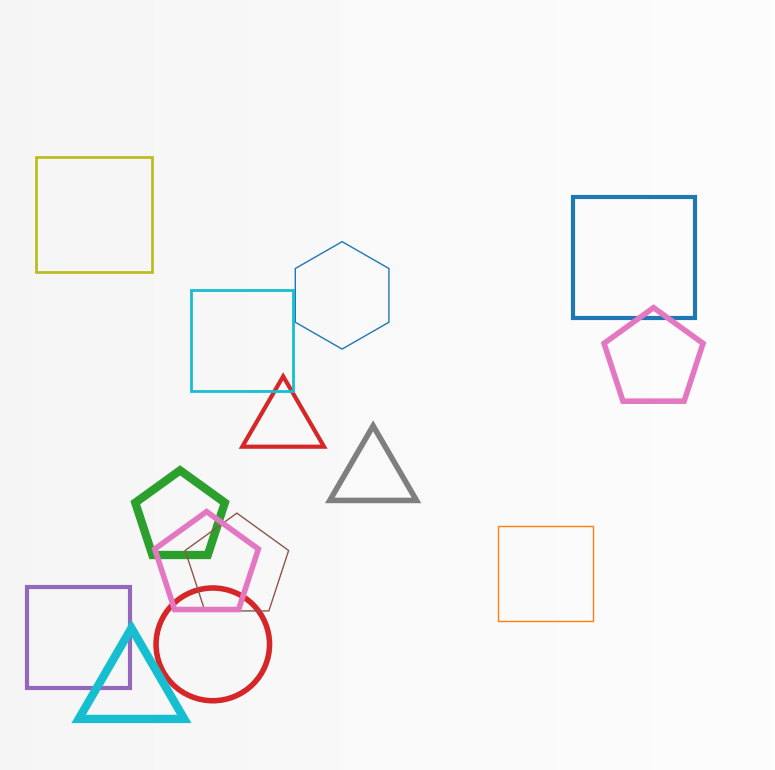[{"shape": "square", "thickness": 1.5, "radius": 0.39, "center": [0.818, 0.665]}, {"shape": "hexagon", "thickness": 0.5, "radius": 0.35, "center": [0.441, 0.616]}, {"shape": "square", "thickness": 0.5, "radius": 0.31, "center": [0.703, 0.255]}, {"shape": "pentagon", "thickness": 3, "radius": 0.3, "center": [0.232, 0.328]}, {"shape": "circle", "thickness": 2, "radius": 0.37, "center": [0.275, 0.163]}, {"shape": "triangle", "thickness": 1.5, "radius": 0.3, "center": [0.365, 0.45]}, {"shape": "square", "thickness": 1.5, "radius": 0.33, "center": [0.101, 0.172]}, {"shape": "pentagon", "thickness": 0.5, "radius": 0.35, "center": [0.306, 0.263]}, {"shape": "pentagon", "thickness": 2, "radius": 0.35, "center": [0.267, 0.265]}, {"shape": "pentagon", "thickness": 2, "radius": 0.34, "center": [0.843, 0.533]}, {"shape": "triangle", "thickness": 2, "radius": 0.32, "center": [0.481, 0.382]}, {"shape": "square", "thickness": 1, "radius": 0.37, "center": [0.122, 0.721]}, {"shape": "square", "thickness": 1, "radius": 0.33, "center": [0.312, 0.558]}, {"shape": "triangle", "thickness": 3, "radius": 0.39, "center": [0.17, 0.106]}]